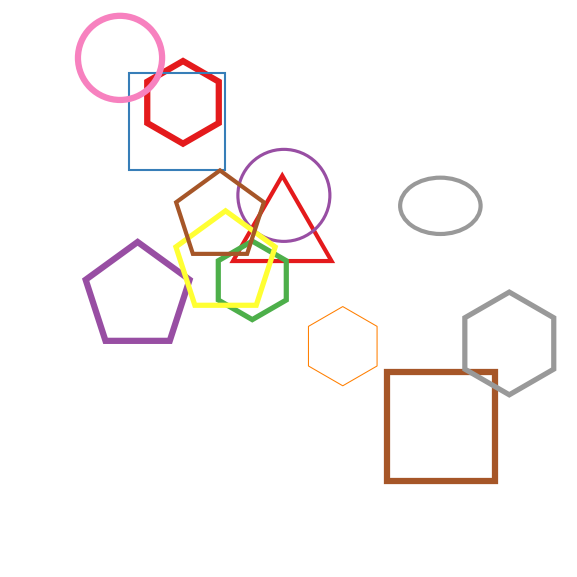[{"shape": "hexagon", "thickness": 3, "radius": 0.36, "center": [0.317, 0.822]}, {"shape": "triangle", "thickness": 2, "radius": 0.49, "center": [0.489, 0.596]}, {"shape": "square", "thickness": 1, "radius": 0.42, "center": [0.307, 0.788]}, {"shape": "hexagon", "thickness": 2.5, "radius": 0.34, "center": [0.437, 0.514]}, {"shape": "circle", "thickness": 1.5, "radius": 0.4, "center": [0.492, 0.661]}, {"shape": "pentagon", "thickness": 3, "radius": 0.47, "center": [0.238, 0.485]}, {"shape": "hexagon", "thickness": 0.5, "radius": 0.34, "center": [0.594, 0.4]}, {"shape": "pentagon", "thickness": 2.5, "radius": 0.45, "center": [0.391, 0.544]}, {"shape": "square", "thickness": 3, "radius": 0.47, "center": [0.764, 0.26]}, {"shape": "pentagon", "thickness": 2, "radius": 0.4, "center": [0.381, 0.624]}, {"shape": "circle", "thickness": 3, "radius": 0.36, "center": [0.208, 0.899]}, {"shape": "oval", "thickness": 2, "radius": 0.35, "center": [0.763, 0.643]}, {"shape": "hexagon", "thickness": 2.5, "radius": 0.44, "center": [0.882, 0.404]}]